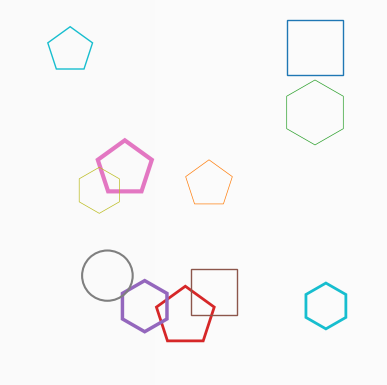[{"shape": "square", "thickness": 1, "radius": 0.36, "center": [0.813, 0.877]}, {"shape": "pentagon", "thickness": 0.5, "radius": 0.32, "center": [0.539, 0.522]}, {"shape": "hexagon", "thickness": 0.5, "radius": 0.42, "center": [0.813, 0.708]}, {"shape": "pentagon", "thickness": 2, "radius": 0.39, "center": [0.478, 0.178]}, {"shape": "hexagon", "thickness": 2.5, "radius": 0.33, "center": [0.373, 0.205]}, {"shape": "square", "thickness": 1, "radius": 0.3, "center": [0.552, 0.242]}, {"shape": "pentagon", "thickness": 3, "radius": 0.37, "center": [0.322, 0.562]}, {"shape": "circle", "thickness": 1.5, "radius": 0.33, "center": [0.277, 0.284]}, {"shape": "hexagon", "thickness": 0.5, "radius": 0.3, "center": [0.256, 0.506]}, {"shape": "hexagon", "thickness": 2, "radius": 0.3, "center": [0.841, 0.205]}, {"shape": "pentagon", "thickness": 1, "radius": 0.3, "center": [0.181, 0.87]}]